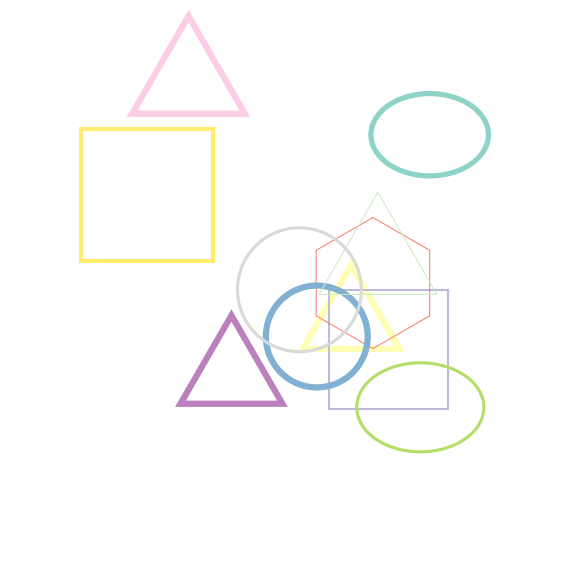[{"shape": "oval", "thickness": 2.5, "radius": 0.51, "center": [0.744, 0.766]}, {"shape": "triangle", "thickness": 3, "radius": 0.48, "center": [0.608, 0.443]}, {"shape": "square", "thickness": 1, "radius": 0.52, "center": [0.673, 0.394]}, {"shape": "hexagon", "thickness": 0.5, "radius": 0.57, "center": [0.646, 0.509]}, {"shape": "circle", "thickness": 3, "radius": 0.44, "center": [0.549, 0.416]}, {"shape": "oval", "thickness": 1.5, "radius": 0.55, "center": [0.728, 0.294]}, {"shape": "triangle", "thickness": 3, "radius": 0.56, "center": [0.326, 0.859]}, {"shape": "circle", "thickness": 1.5, "radius": 0.54, "center": [0.518, 0.497]}, {"shape": "triangle", "thickness": 3, "radius": 0.51, "center": [0.401, 0.351]}, {"shape": "triangle", "thickness": 0.5, "radius": 0.59, "center": [0.654, 0.548]}, {"shape": "square", "thickness": 2, "radius": 0.57, "center": [0.255, 0.662]}]